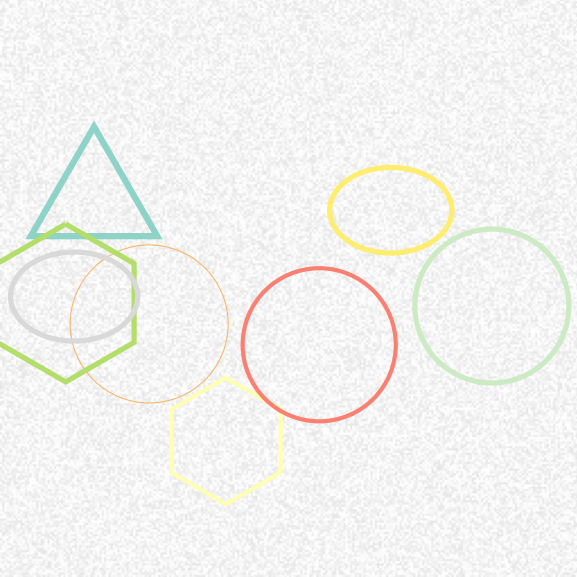[{"shape": "triangle", "thickness": 3, "radius": 0.63, "center": [0.163, 0.653]}, {"shape": "hexagon", "thickness": 2, "radius": 0.55, "center": [0.391, 0.236]}, {"shape": "circle", "thickness": 2, "radius": 0.66, "center": [0.553, 0.402]}, {"shape": "circle", "thickness": 0.5, "radius": 0.68, "center": [0.258, 0.438]}, {"shape": "hexagon", "thickness": 2.5, "radius": 0.68, "center": [0.114, 0.475]}, {"shape": "oval", "thickness": 2.5, "radius": 0.55, "center": [0.128, 0.486]}, {"shape": "circle", "thickness": 2.5, "radius": 0.67, "center": [0.852, 0.469]}, {"shape": "oval", "thickness": 2.5, "radius": 0.53, "center": [0.677, 0.635]}]